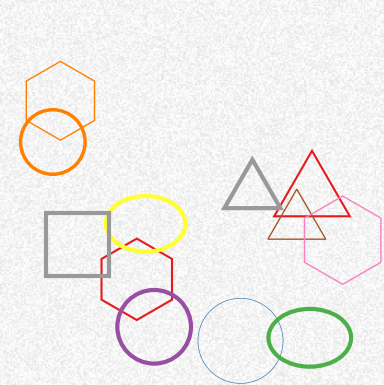[{"shape": "hexagon", "thickness": 1.5, "radius": 0.53, "center": [0.355, 0.275]}, {"shape": "triangle", "thickness": 1.5, "radius": 0.57, "center": [0.81, 0.495]}, {"shape": "circle", "thickness": 0.5, "radius": 0.55, "center": [0.625, 0.115]}, {"shape": "oval", "thickness": 3, "radius": 0.54, "center": [0.805, 0.123]}, {"shape": "circle", "thickness": 3, "radius": 0.48, "center": [0.4, 0.151]}, {"shape": "circle", "thickness": 2.5, "radius": 0.42, "center": [0.137, 0.631]}, {"shape": "hexagon", "thickness": 1, "radius": 0.51, "center": [0.157, 0.738]}, {"shape": "oval", "thickness": 3, "radius": 0.52, "center": [0.378, 0.419]}, {"shape": "triangle", "thickness": 1, "radius": 0.43, "center": [0.771, 0.422]}, {"shape": "hexagon", "thickness": 1, "radius": 0.57, "center": [0.89, 0.376]}, {"shape": "triangle", "thickness": 3, "radius": 0.42, "center": [0.656, 0.501]}, {"shape": "square", "thickness": 3, "radius": 0.41, "center": [0.201, 0.365]}]